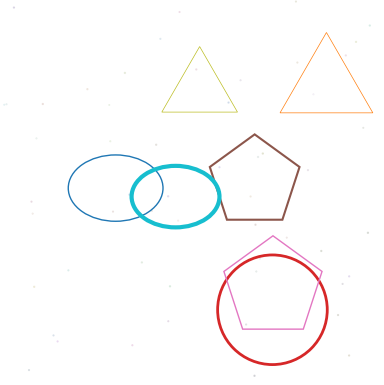[{"shape": "oval", "thickness": 1, "radius": 0.62, "center": [0.3, 0.511]}, {"shape": "triangle", "thickness": 0.5, "radius": 0.7, "center": [0.848, 0.776]}, {"shape": "circle", "thickness": 2, "radius": 0.71, "center": [0.708, 0.195]}, {"shape": "pentagon", "thickness": 1.5, "radius": 0.61, "center": [0.661, 0.528]}, {"shape": "pentagon", "thickness": 1, "radius": 0.67, "center": [0.709, 0.254]}, {"shape": "triangle", "thickness": 0.5, "radius": 0.57, "center": [0.519, 0.766]}, {"shape": "oval", "thickness": 3, "radius": 0.57, "center": [0.456, 0.489]}]